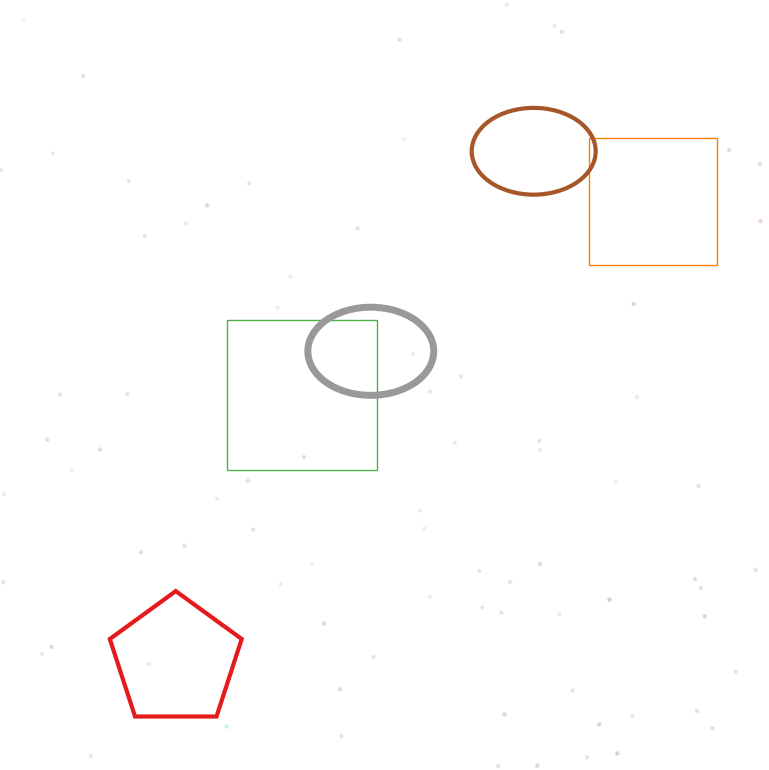[{"shape": "pentagon", "thickness": 1.5, "radius": 0.45, "center": [0.228, 0.142]}, {"shape": "square", "thickness": 0.5, "radius": 0.49, "center": [0.392, 0.487]}, {"shape": "square", "thickness": 0.5, "radius": 0.42, "center": [0.849, 0.738]}, {"shape": "oval", "thickness": 1.5, "radius": 0.4, "center": [0.693, 0.804]}, {"shape": "oval", "thickness": 2.5, "radius": 0.41, "center": [0.482, 0.544]}]